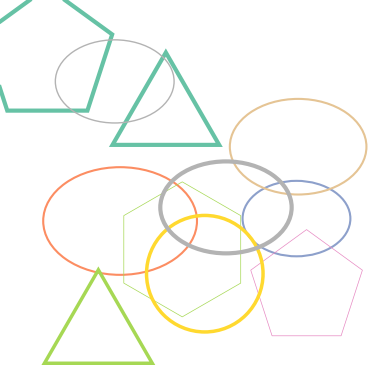[{"shape": "triangle", "thickness": 3, "radius": 0.8, "center": [0.431, 0.704]}, {"shape": "pentagon", "thickness": 3, "radius": 0.89, "center": [0.123, 0.856]}, {"shape": "oval", "thickness": 1.5, "radius": 1.0, "center": [0.312, 0.426]}, {"shape": "oval", "thickness": 1.5, "radius": 0.7, "center": [0.77, 0.432]}, {"shape": "pentagon", "thickness": 0.5, "radius": 0.76, "center": [0.796, 0.251]}, {"shape": "hexagon", "thickness": 0.5, "radius": 0.88, "center": [0.473, 0.352]}, {"shape": "triangle", "thickness": 2.5, "radius": 0.81, "center": [0.255, 0.137]}, {"shape": "circle", "thickness": 2.5, "radius": 0.76, "center": [0.532, 0.289]}, {"shape": "oval", "thickness": 1.5, "radius": 0.89, "center": [0.774, 0.619]}, {"shape": "oval", "thickness": 3, "radius": 0.85, "center": [0.587, 0.461]}, {"shape": "oval", "thickness": 1, "radius": 0.77, "center": [0.298, 0.789]}]